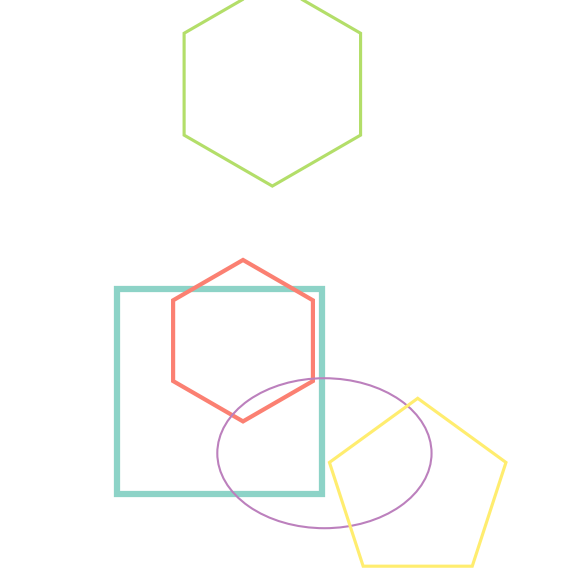[{"shape": "square", "thickness": 3, "radius": 0.89, "center": [0.381, 0.321]}, {"shape": "hexagon", "thickness": 2, "radius": 0.7, "center": [0.421, 0.409]}, {"shape": "hexagon", "thickness": 1.5, "radius": 0.88, "center": [0.472, 0.853]}, {"shape": "oval", "thickness": 1, "radius": 0.93, "center": [0.562, 0.214]}, {"shape": "pentagon", "thickness": 1.5, "radius": 0.8, "center": [0.723, 0.149]}]